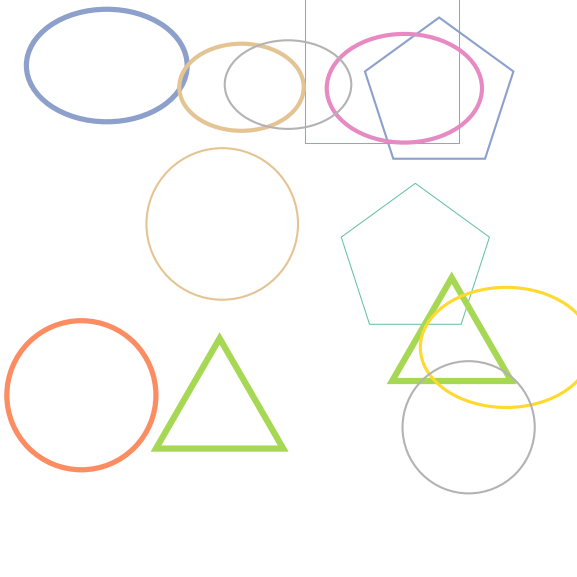[{"shape": "pentagon", "thickness": 0.5, "radius": 0.67, "center": [0.719, 0.547]}, {"shape": "square", "thickness": 0.5, "radius": 0.67, "center": [0.661, 0.884]}, {"shape": "circle", "thickness": 2.5, "radius": 0.65, "center": [0.141, 0.315]}, {"shape": "pentagon", "thickness": 1, "radius": 0.68, "center": [0.76, 0.834]}, {"shape": "oval", "thickness": 2.5, "radius": 0.7, "center": [0.185, 0.886]}, {"shape": "oval", "thickness": 2, "radius": 0.67, "center": [0.7, 0.846]}, {"shape": "triangle", "thickness": 3, "radius": 0.64, "center": [0.38, 0.286]}, {"shape": "triangle", "thickness": 3, "radius": 0.6, "center": [0.782, 0.399]}, {"shape": "oval", "thickness": 1.5, "radius": 0.74, "center": [0.876, 0.398]}, {"shape": "circle", "thickness": 1, "radius": 0.66, "center": [0.385, 0.611]}, {"shape": "oval", "thickness": 2, "radius": 0.54, "center": [0.418, 0.848]}, {"shape": "oval", "thickness": 1, "radius": 0.55, "center": [0.499, 0.853]}, {"shape": "circle", "thickness": 1, "radius": 0.57, "center": [0.812, 0.259]}]